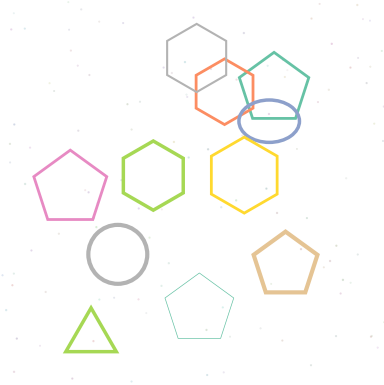[{"shape": "pentagon", "thickness": 2, "radius": 0.47, "center": [0.712, 0.769]}, {"shape": "pentagon", "thickness": 0.5, "radius": 0.47, "center": [0.518, 0.197]}, {"shape": "hexagon", "thickness": 2, "radius": 0.43, "center": [0.583, 0.762]}, {"shape": "oval", "thickness": 2.5, "radius": 0.39, "center": [0.699, 0.685]}, {"shape": "pentagon", "thickness": 2, "radius": 0.5, "center": [0.183, 0.51]}, {"shape": "triangle", "thickness": 2.5, "radius": 0.38, "center": [0.237, 0.124]}, {"shape": "hexagon", "thickness": 2.5, "radius": 0.45, "center": [0.398, 0.544]}, {"shape": "hexagon", "thickness": 2, "radius": 0.49, "center": [0.634, 0.545]}, {"shape": "pentagon", "thickness": 3, "radius": 0.44, "center": [0.742, 0.311]}, {"shape": "hexagon", "thickness": 1.5, "radius": 0.44, "center": [0.511, 0.849]}, {"shape": "circle", "thickness": 3, "radius": 0.38, "center": [0.306, 0.339]}]